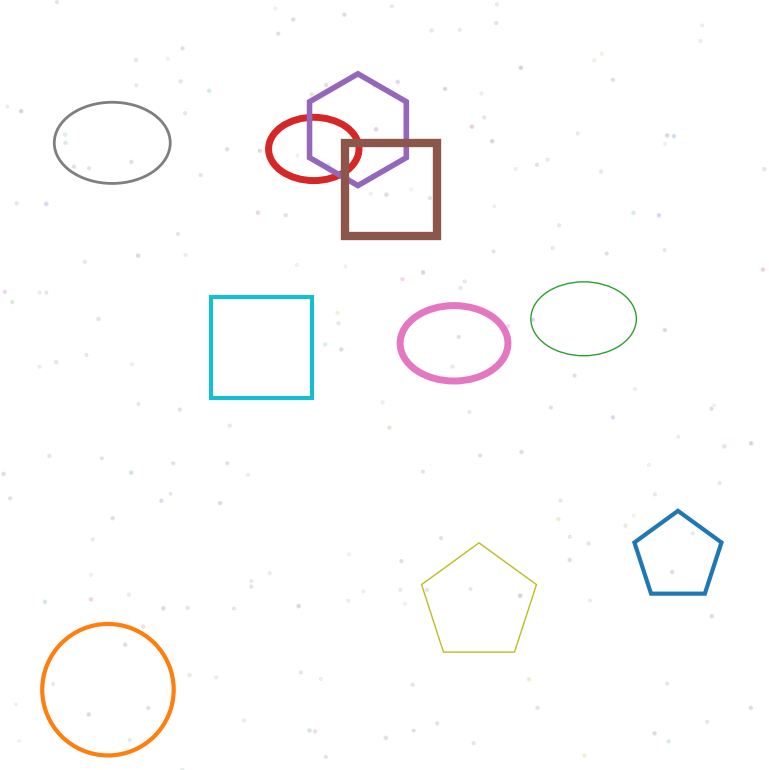[{"shape": "pentagon", "thickness": 1.5, "radius": 0.3, "center": [0.88, 0.277]}, {"shape": "circle", "thickness": 1.5, "radius": 0.43, "center": [0.14, 0.104]}, {"shape": "oval", "thickness": 0.5, "radius": 0.34, "center": [0.758, 0.586]}, {"shape": "oval", "thickness": 2.5, "radius": 0.29, "center": [0.407, 0.807]}, {"shape": "hexagon", "thickness": 2, "radius": 0.36, "center": [0.465, 0.832]}, {"shape": "square", "thickness": 3, "radius": 0.3, "center": [0.508, 0.754]}, {"shape": "oval", "thickness": 2.5, "radius": 0.35, "center": [0.59, 0.554]}, {"shape": "oval", "thickness": 1, "radius": 0.38, "center": [0.146, 0.814]}, {"shape": "pentagon", "thickness": 0.5, "radius": 0.39, "center": [0.622, 0.217]}, {"shape": "square", "thickness": 1.5, "radius": 0.33, "center": [0.339, 0.549]}]